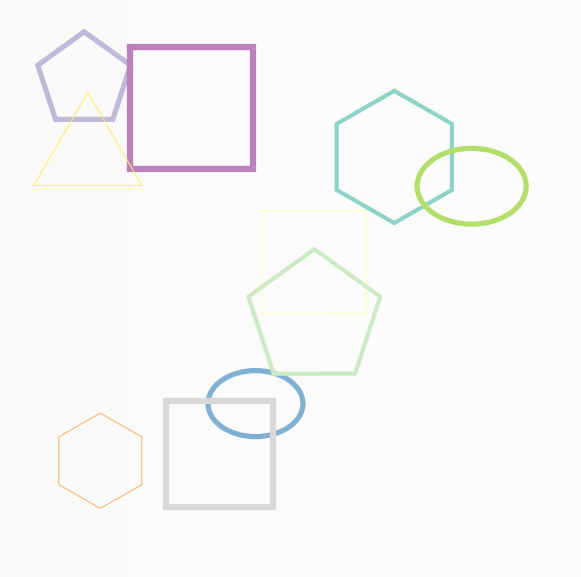[{"shape": "hexagon", "thickness": 2, "radius": 0.57, "center": [0.678, 0.727]}, {"shape": "square", "thickness": 0.5, "radius": 0.45, "center": [0.54, 0.546]}, {"shape": "pentagon", "thickness": 2.5, "radius": 0.42, "center": [0.145, 0.86]}, {"shape": "oval", "thickness": 2.5, "radius": 0.41, "center": [0.44, 0.3]}, {"shape": "hexagon", "thickness": 0.5, "radius": 0.41, "center": [0.172, 0.201]}, {"shape": "oval", "thickness": 2.5, "radius": 0.47, "center": [0.811, 0.677]}, {"shape": "square", "thickness": 3, "radius": 0.46, "center": [0.378, 0.213]}, {"shape": "square", "thickness": 3, "radius": 0.53, "center": [0.329, 0.812]}, {"shape": "pentagon", "thickness": 2, "radius": 0.6, "center": [0.541, 0.449]}, {"shape": "triangle", "thickness": 0.5, "radius": 0.54, "center": [0.151, 0.732]}]